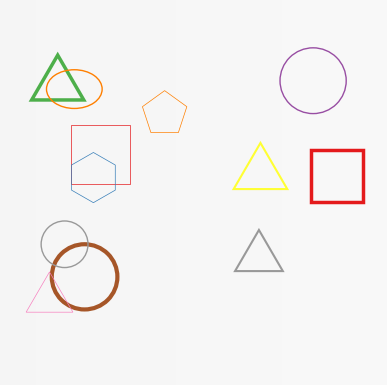[{"shape": "square", "thickness": 0.5, "radius": 0.38, "center": [0.259, 0.599]}, {"shape": "square", "thickness": 2.5, "radius": 0.34, "center": [0.87, 0.543]}, {"shape": "hexagon", "thickness": 0.5, "radius": 0.33, "center": [0.241, 0.539]}, {"shape": "triangle", "thickness": 2.5, "radius": 0.39, "center": [0.149, 0.779]}, {"shape": "circle", "thickness": 1, "radius": 0.43, "center": [0.808, 0.79]}, {"shape": "pentagon", "thickness": 0.5, "radius": 0.3, "center": [0.425, 0.704]}, {"shape": "oval", "thickness": 1, "radius": 0.36, "center": [0.192, 0.769]}, {"shape": "triangle", "thickness": 1.5, "radius": 0.4, "center": [0.672, 0.549]}, {"shape": "circle", "thickness": 3, "radius": 0.42, "center": [0.218, 0.281]}, {"shape": "triangle", "thickness": 0.5, "radius": 0.35, "center": [0.128, 0.224]}, {"shape": "triangle", "thickness": 1.5, "radius": 0.36, "center": [0.668, 0.331]}, {"shape": "circle", "thickness": 1, "radius": 0.3, "center": [0.167, 0.366]}]